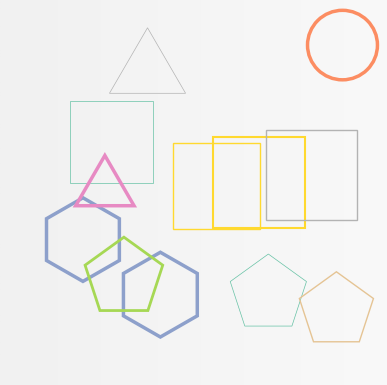[{"shape": "pentagon", "thickness": 0.5, "radius": 0.52, "center": [0.693, 0.237]}, {"shape": "square", "thickness": 0.5, "radius": 0.54, "center": [0.287, 0.631]}, {"shape": "circle", "thickness": 2.5, "radius": 0.45, "center": [0.884, 0.883]}, {"shape": "hexagon", "thickness": 2.5, "radius": 0.54, "center": [0.214, 0.378]}, {"shape": "hexagon", "thickness": 2.5, "radius": 0.55, "center": [0.414, 0.235]}, {"shape": "triangle", "thickness": 2.5, "radius": 0.43, "center": [0.271, 0.509]}, {"shape": "pentagon", "thickness": 2, "radius": 0.53, "center": [0.32, 0.279]}, {"shape": "square", "thickness": 1.5, "radius": 0.59, "center": [0.668, 0.525]}, {"shape": "square", "thickness": 1, "radius": 0.56, "center": [0.558, 0.518]}, {"shape": "pentagon", "thickness": 1, "radius": 0.5, "center": [0.868, 0.194]}, {"shape": "triangle", "thickness": 0.5, "radius": 0.57, "center": [0.381, 0.814]}, {"shape": "square", "thickness": 1, "radius": 0.58, "center": [0.804, 0.545]}]